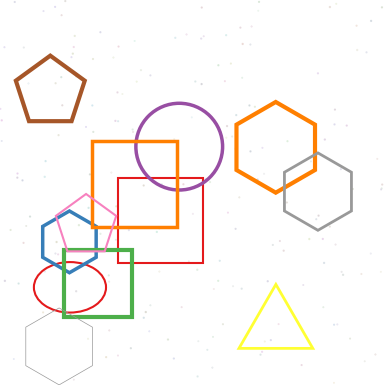[{"shape": "oval", "thickness": 1.5, "radius": 0.47, "center": [0.182, 0.254]}, {"shape": "square", "thickness": 1.5, "radius": 0.55, "center": [0.416, 0.427]}, {"shape": "hexagon", "thickness": 2.5, "radius": 0.4, "center": [0.18, 0.372]}, {"shape": "square", "thickness": 3, "radius": 0.44, "center": [0.254, 0.264]}, {"shape": "circle", "thickness": 2.5, "radius": 0.56, "center": [0.466, 0.619]}, {"shape": "square", "thickness": 2.5, "radius": 0.55, "center": [0.35, 0.522]}, {"shape": "hexagon", "thickness": 3, "radius": 0.59, "center": [0.716, 0.617]}, {"shape": "triangle", "thickness": 2, "radius": 0.55, "center": [0.717, 0.151]}, {"shape": "pentagon", "thickness": 3, "radius": 0.47, "center": [0.131, 0.761]}, {"shape": "pentagon", "thickness": 1.5, "radius": 0.41, "center": [0.224, 0.414]}, {"shape": "hexagon", "thickness": 2, "radius": 0.5, "center": [0.826, 0.502]}, {"shape": "hexagon", "thickness": 0.5, "radius": 0.5, "center": [0.154, 0.1]}]